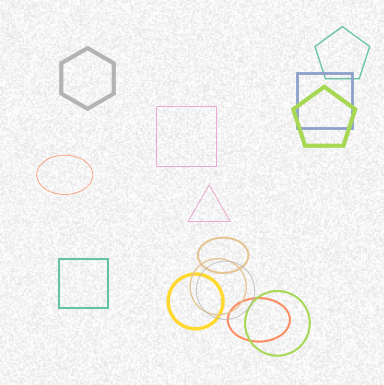[{"shape": "pentagon", "thickness": 1, "radius": 0.37, "center": [0.889, 0.856]}, {"shape": "square", "thickness": 1.5, "radius": 0.32, "center": [0.216, 0.263]}, {"shape": "oval", "thickness": 1.5, "radius": 0.4, "center": [0.672, 0.169]}, {"shape": "oval", "thickness": 0.5, "radius": 0.36, "center": [0.168, 0.546]}, {"shape": "square", "thickness": 2, "radius": 0.36, "center": [0.842, 0.739]}, {"shape": "triangle", "thickness": 0.5, "radius": 0.32, "center": [0.543, 0.456]}, {"shape": "square", "thickness": 0.5, "radius": 0.39, "center": [0.484, 0.646]}, {"shape": "pentagon", "thickness": 3, "radius": 0.42, "center": [0.842, 0.69]}, {"shape": "circle", "thickness": 1.5, "radius": 0.42, "center": [0.721, 0.16]}, {"shape": "circle", "thickness": 2.5, "radius": 0.36, "center": [0.508, 0.217]}, {"shape": "oval", "thickness": 1.5, "radius": 0.33, "center": [0.58, 0.337]}, {"shape": "circle", "thickness": 1, "radius": 0.37, "center": [0.567, 0.255]}, {"shape": "circle", "thickness": 0.5, "radius": 0.38, "center": [0.586, 0.246]}, {"shape": "hexagon", "thickness": 3, "radius": 0.39, "center": [0.227, 0.796]}]